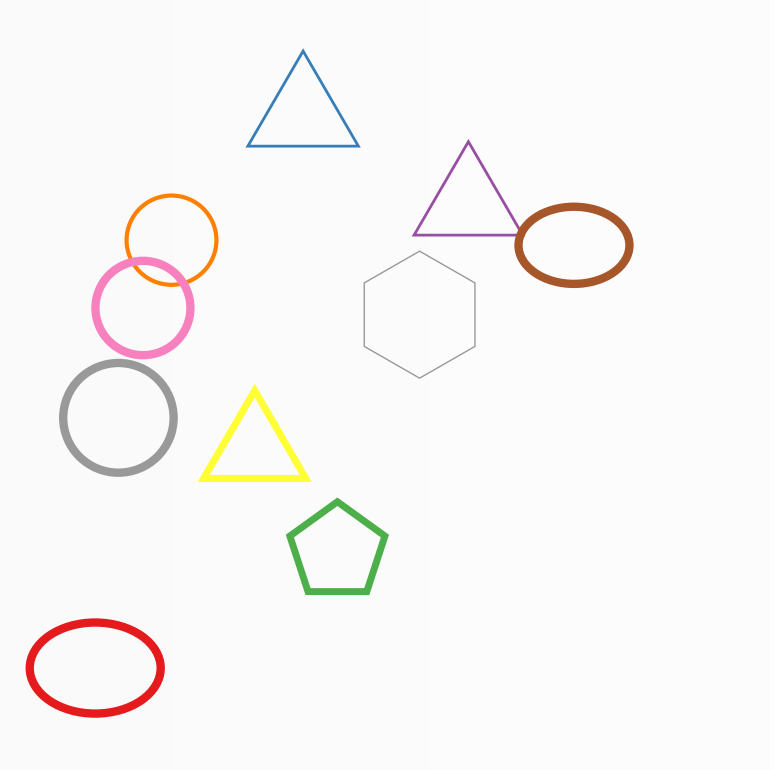[{"shape": "oval", "thickness": 3, "radius": 0.42, "center": [0.123, 0.132]}, {"shape": "triangle", "thickness": 1, "radius": 0.41, "center": [0.391, 0.851]}, {"shape": "pentagon", "thickness": 2.5, "radius": 0.32, "center": [0.435, 0.284]}, {"shape": "triangle", "thickness": 1, "radius": 0.4, "center": [0.604, 0.735]}, {"shape": "circle", "thickness": 1.5, "radius": 0.29, "center": [0.221, 0.688]}, {"shape": "triangle", "thickness": 2.5, "radius": 0.38, "center": [0.329, 0.417]}, {"shape": "oval", "thickness": 3, "radius": 0.36, "center": [0.741, 0.681]}, {"shape": "circle", "thickness": 3, "radius": 0.31, "center": [0.184, 0.6]}, {"shape": "circle", "thickness": 3, "radius": 0.36, "center": [0.153, 0.457]}, {"shape": "hexagon", "thickness": 0.5, "radius": 0.41, "center": [0.541, 0.591]}]